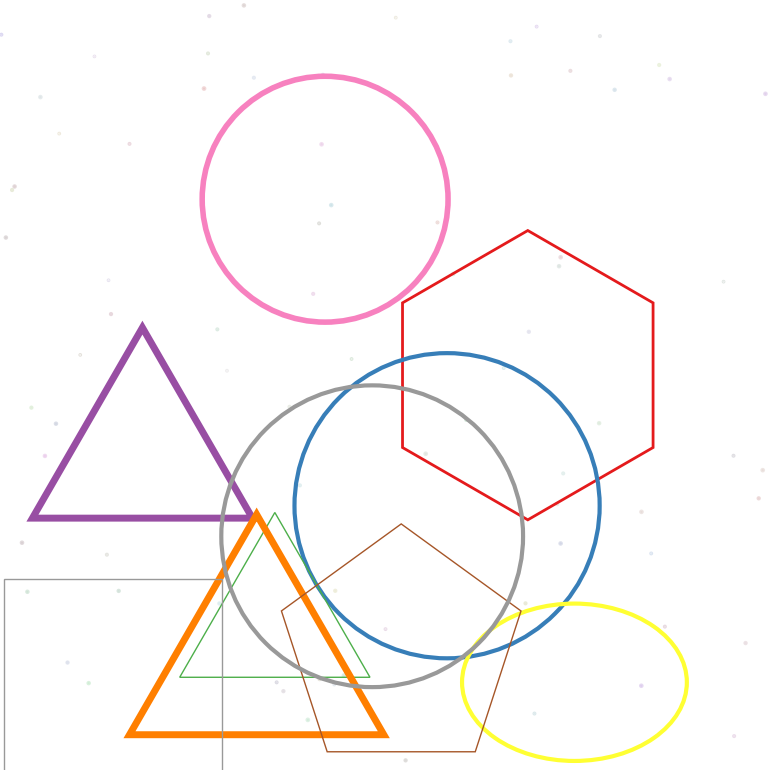[{"shape": "hexagon", "thickness": 1, "radius": 0.94, "center": [0.685, 0.513]}, {"shape": "circle", "thickness": 1.5, "radius": 0.99, "center": [0.581, 0.343]}, {"shape": "triangle", "thickness": 0.5, "radius": 0.71, "center": [0.357, 0.192]}, {"shape": "triangle", "thickness": 2.5, "radius": 0.82, "center": [0.185, 0.41]}, {"shape": "triangle", "thickness": 2.5, "radius": 0.95, "center": [0.333, 0.141]}, {"shape": "oval", "thickness": 1.5, "radius": 0.73, "center": [0.746, 0.114]}, {"shape": "pentagon", "thickness": 0.5, "radius": 0.82, "center": [0.521, 0.156]}, {"shape": "circle", "thickness": 2, "radius": 0.8, "center": [0.422, 0.741]}, {"shape": "square", "thickness": 0.5, "radius": 0.71, "center": [0.147, 0.106]}, {"shape": "circle", "thickness": 1.5, "radius": 0.98, "center": [0.483, 0.304]}]